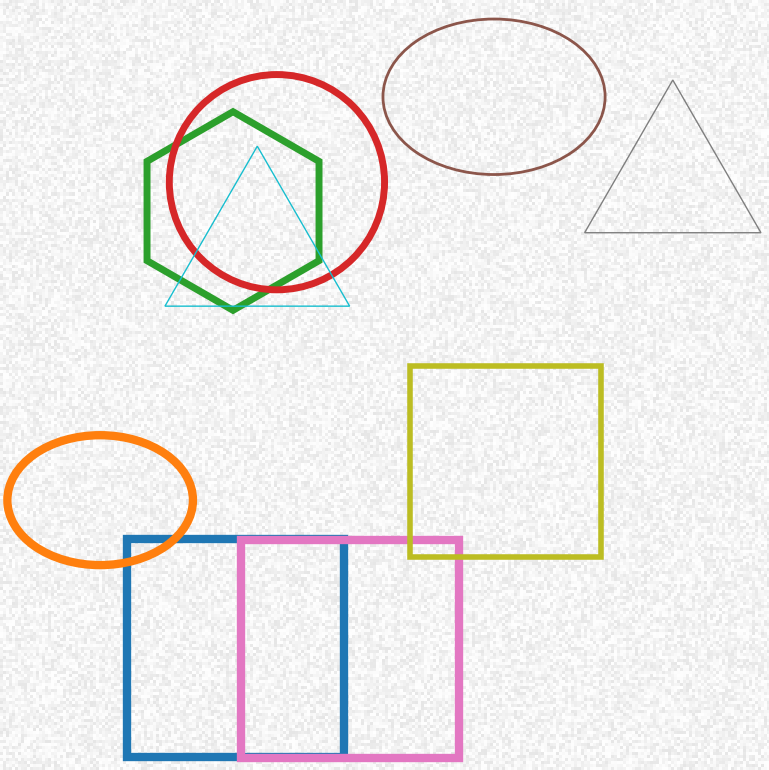[{"shape": "square", "thickness": 3, "radius": 0.71, "center": [0.306, 0.158]}, {"shape": "oval", "thickness": 3, "radius": 0.6, "center": [0.13, 0.35]}, {"shape": "hexagon", "thickness": 2.5, "radius": 0.64, "center": [0.303, 0.726]}, {"shape": "circle", "thickness": 2.5, "radius": 0.7, "center": [0.36, 0.763]}, {"shape": "oval", "thickness": 1, "radius": 0.72, "center": [0.642, 0.874]}, {"shape": "square", "thickness": 3, "radius": 0.71, "center": [0.454, 0.157]}, {"shape": "triangle", "thickness": 0.5, "radius": 0.66, "center": [0.874, 0.764]}, {"shape": "square", "thickness": 2, "radius": 0.62, "center": [0.656, 0.401]}, {"shape": "triangle", "thickness": 0.5, "radius": 0.69, "center": [0.334, 0.672]}]